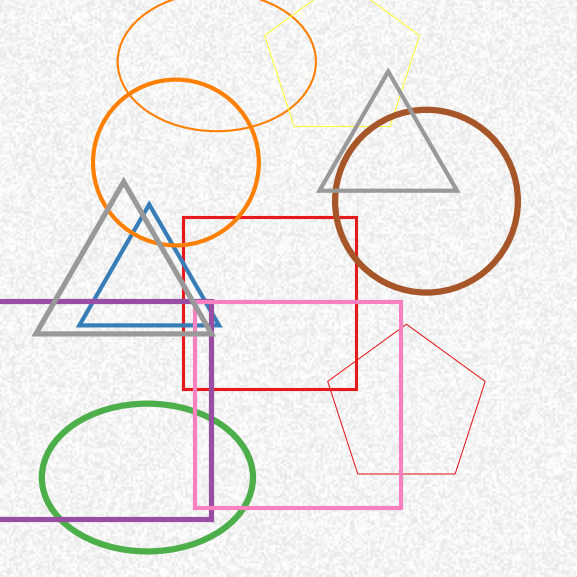[{"shape": "pentagon", "thickness": 0.5, "radius": 0.72, "center": [0.704, 0.294]}, {"shape": "square", "thickness": 1.5, "radius": 0.75, "center": [0.467, 0.474]}, {"shape": "triangle", "thickness": 2, "radius": 0.7, "center": [0.258, 0.506]}, {"shape": "oval", "thickness": 3, "radius": 0.91, "center": [0.255, 0.172]}, {"shape": "square", "thickness": 2.5, "radius": 0.94, "center": [0.178, 0.289]}, {"shape": "circle", "thickness": 2, "radius": 0.72, "center": [0.305, 0.718]}, {"shape": "oval", "thickness": 1, "radius": 0.86, "center": [0.375, 0.892]}, {"shape": "pentagon", "thickness": 0.5, "radius": 0.71, "center": [0.592, 0.894]}, {"shape": "circle", "thickness": 3, "radius": 0.79, "center": [0.739, 0.651]}, {"shape": "square", "thickness": 2, "radius": 0.89, "center": [0.517, 0.298]}, {"shape": "triangle", "thickness": 2.5, "radius": 0.88, "center": [0.214, 0.509]}, {"shape": "triangle", "thickness": 2, "radius": 0.69, "center": [0.672, 0.738]}]